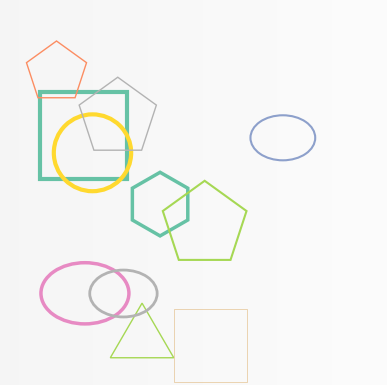[{"shape": "square", "thickness": 3, "radius": 0.57, "center": [0.215, 0.648]}, {"shape": "hexagon", "thickness": 2.5, "radius": 0.41, "center": [0.413, 0.47]}, {"shape": "pentagon", "thickness": 1, "radius": 0.41, "center": [0.146, 0.812]}, {"shape": "oval", "thickness": 1.5, "radius": 0.42, "center": [0.73, 0.642]}, {"shape": "oval", "thickness": 2.5, "radius": 0.57, "center": [0.219, 0.238]}, {"shape": "pentagon", "thickness": 1.5, "radius": 0.57, "center": [0.528, 0.417]}, {"shape": "triangle", "thickness": 1, "radius": 0.47, "center": [0.367, 0.118]}, {"shape": "circle", "thickness": 3, "radius": 0.5, "center": [0.239, 0.603]}, {"shape": "square", "thickness": 0.5, "radius": 0.47, "center": [0.544, 0.102]}, {"shape": "oval", "thickness": 2, "radius": 0.44, "center": [0.319, 0.238]}, {"shape": "pentagon", "thickness": 1, "radius": 0.52, "center": [0.304, 0.695]}]